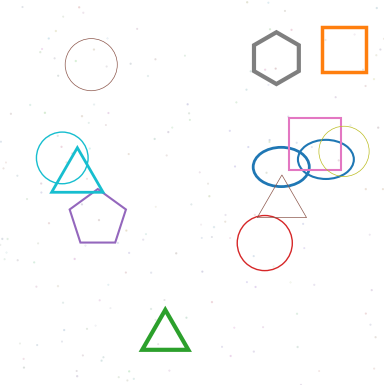[{"shape": "oval", "thickness": 1.5, "radius": 0.36, "center": [0.846, 0.586]}, {"shape": "oval", "thickness": 2, "radius": 0.36, "center": [0.73, 0.566]}, {"shape": "square", "thickness": 2.5, "radius": 0.29, "center": [0.894, 0.871]}, {"shape": "triangle", "thickness": 3, "radius": 0.35, "center": [0.429, 0.126]}, {"shape": "circle", "thickness": 1, "radius": 0.36, "center": [0.688, 0.369]}, {"shape": "pentagon", "thickness": 1.5, "radius": 0.38, "center": [0.254, 0.432]}, {"shape": "triangle", "thickness": 0.5, "radius": 0.37, "center": [0.732, 0.472]}, {"shape": "circle", "thickness": 0.5, "radius": 0.34, "center": [0.237, 0.832]}, {"shape": "square", "thickness": 1.5, "radius": 0.34, "center": [0.818, 0.626]}, {"shape": "hexagon", "thickness": 3, "radius": 0.34, "center": [0.718, 0.849]}, {"shape": "circle", "thickness": 0.5, "radius": 0.33, "center": [0.894, 0.607]}, {"shape": "circle", "thickness": 1, "radius": 0.34, "center": [0.162, 0.59]}, {"shape": "triangle", "thickness": 2, "radius": 0.39, "center": [0.201, 0.539]}]